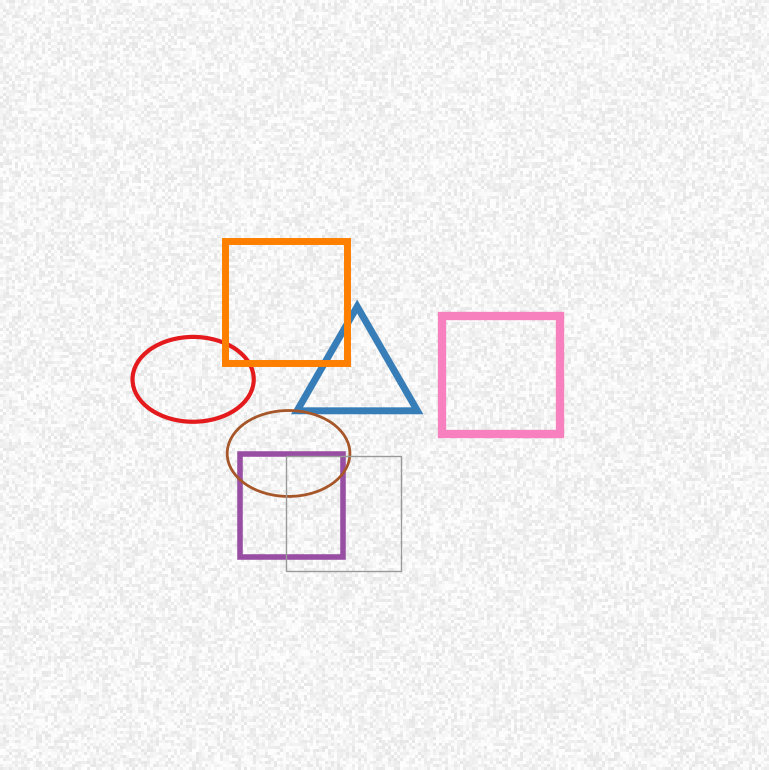[{"shape": "oval", "thickness": 1.5, "radius": 0.39, "center": [0.251, 0.507]}, {"shape": "triangle", "thickness": 2.5, "radius": 0.45, "center": [0.464, 0.512]}, {"shape": "square", "thickness": 2, "radius": 0.33, "center": [0.379, 0.344]}, {"shape": "square", "thickness": 2.5, "radius": 0.4, "center": [0.371, 0.608]}, {"shape": "oval", "thickness": 1, "radius": 0.4, "center": [0.375, 0.411]}, {"shape": "square", "thickness": 3, "radius": 0.38, "center": [0.65, 0.513]}, {"shape": "square", "thickness": 0.5, "radius": 0.37, "center": [0.446, 0.333]}]